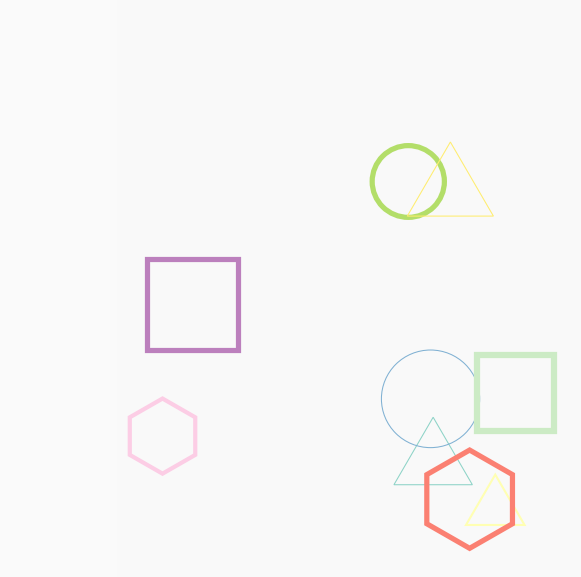[{"shape": "triangle", "thickness": 0.5, "radius": 0.39, "center": [0.745, 0.199]}, {"shape": "triangle", "thickness": 1, "radius": 0.29, "center": [0.852, 0.119]}, {"shape": "hexagon", "thickness": 2.5, "radius": 0.43, "center": [0.808, 0.135]}, {"shape": "circle", "thickness": 0.5, "radius": 0.42, "center": [0.741, 0.309]}, {"shape": "circle", "thickness": 2.5, "radius": 0.31, "center": [0.702, 0.685]}, {"shape": "hexagon", "thickness": 2, "radius": 0.33, "center": [0.28, 0.244]}, {"shape": "square", "thickness": 2.5, "radius": 0.39, "center": [0.331, 0.472]}, {"shape": "square", "thickness": 3, "radius": 0.33, "center": [0.887, 0.319]}, {"shape": "triangle", "thickness": 0.5, "radius": 0.43, "center": [0.775, 0.668]}]